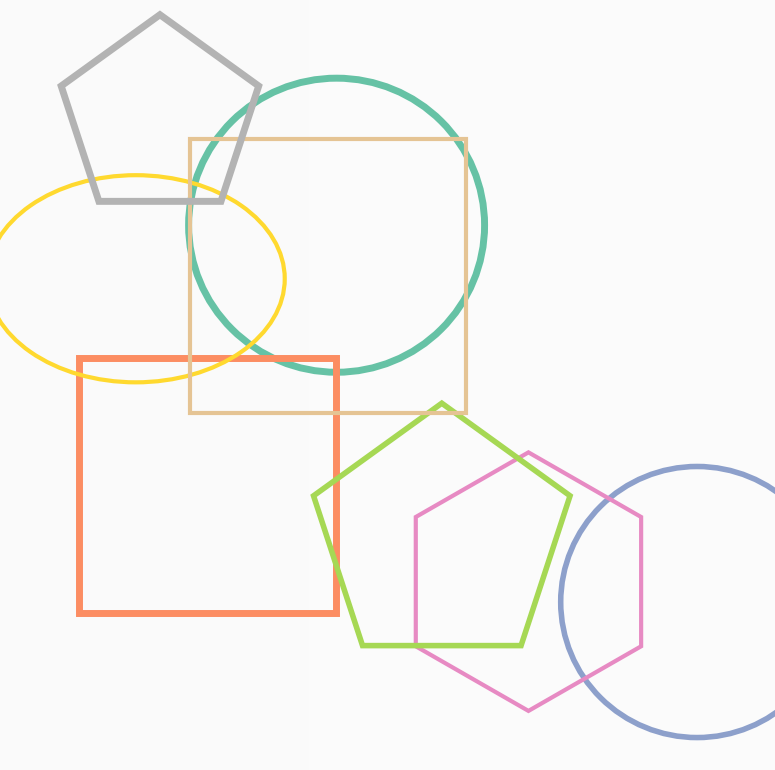[{"shape": "circle", "thickness": 2.5, "radius": 0.95, "center": [0.434, 0.708]}, {"shape": "square", "thickness": 2.5, "radius": 0.83, "center": [0.268, 0.37]}, {"shape": "circle", "thickness": 2, "radius": 0.88, "center": [0.9, 0.218]}, {"shape": "hexagon", "thickness": 1.5, "radius": 0.84, "center": [0.682, 0.245]}, {"shape": "pentagon", "thickness": 2, "radius": 0.87, "center": [0.57, 0.302]}, {"shape": "oval", "thickness": 1.5, "radius": 0.96, "center": [0.175, 0.638]}, {"shape": "square", "thickness": 1.5, "radius": 0.89, "center": [0.424, 0.642]}, {"shape": "pentagon", "thickness": 2.5, "radius": 0.67, "center": [0.206, 0.847]}]